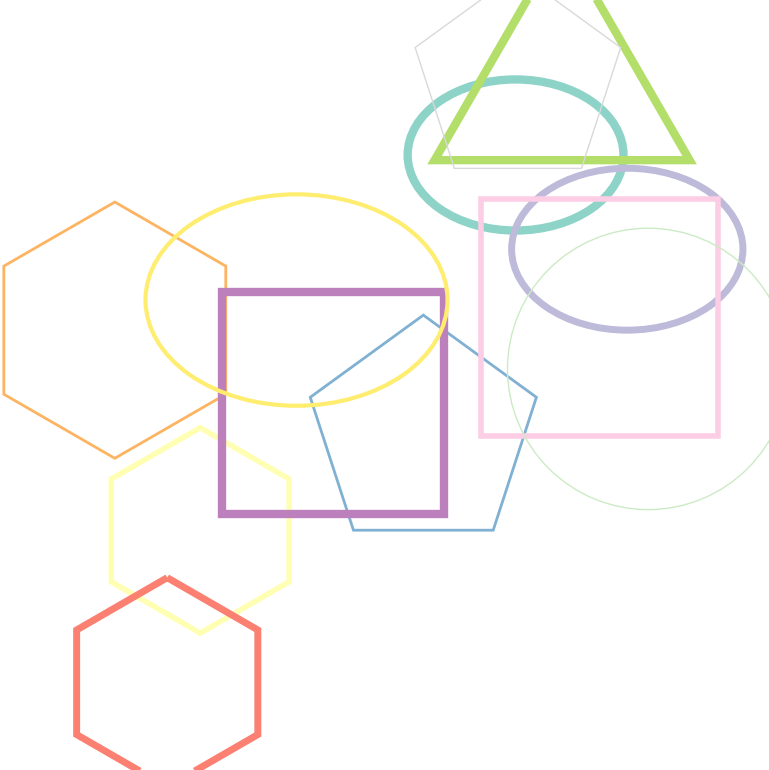[{"shape": "oval", "thickness": 3, "radius": 0.7, "center": [0.67, 0.799]}, {"shape": "hexagon", "thickness": 2, "radius": 0.67, "center": [0.26, 0.311]}, {"shape": "oval", "thickness": 2.5, "radius": 0.75, "center": [0.815, 0.676]}, {"shape": "hexagon", "thickness": 2.5, "radius": 0.68, "center": [0.217, 0.114]}, {"shape": "pentagon", "thickness": 1, "radius": 0.77, "center": [0.55, 0.436]}, {"shape": "hexagon", "thickness": 1, "radius": 0.83, "center": [0.149, 0.571]}, {"shape": "triangle", "thickness": 3, "radius": 0.96, "center": [0.73, 0.888]}, {"shape": "square", "thickness": 2, "radius": 0.77, "center": [0.778, 0.588]}, {"shape": "pentagon", "thickness": 0.5, "radius": 0.7, "center": [0.673, 0.895]}, {"shape": "square", "thickness": 3, "radius": 0.72, "center": [0.432, 0.477]}, {"shape": "circle", "thickness": 0.5, "radius": 0.91, "center": [0.842, 0.521]}, {"shape": "oval", "thickness": 1.5, "radius": 0.98, "center": [0.385, 0.61]}]